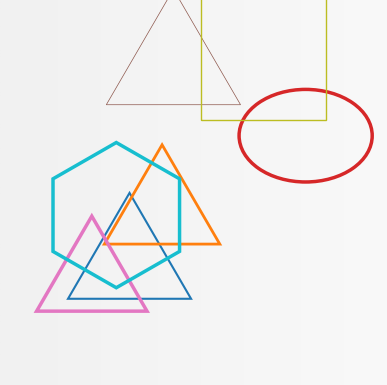[{"shape": "triangle", "thickness": 1.5, "radius": 0.92, "center": [0.334, 0.316]}, {"shape": "triangle", "thickness": 2, "radius": 0.86, "center": [0.418, 0.452]}, {"shape": "oval", "thickness": 2.5, "radius": 0.86, "center": [0.789, 0.648]}, {"shape": "triangle", "thickness": 0.5, "radius": 1.0, "center": [0.448, 0.828]}, {"shape": "triangle", "thickness": 2.5, "radius": 0.82, "center": [0.237, 0.274]}, {"shape": "square", "thickness": 1, "radius": 0.8, "center": [0.68, 0.851]}, {"shape": "hexagon", "thickness": 2.5, "radius": 0.94, "center": [0.3, 0.441]}]